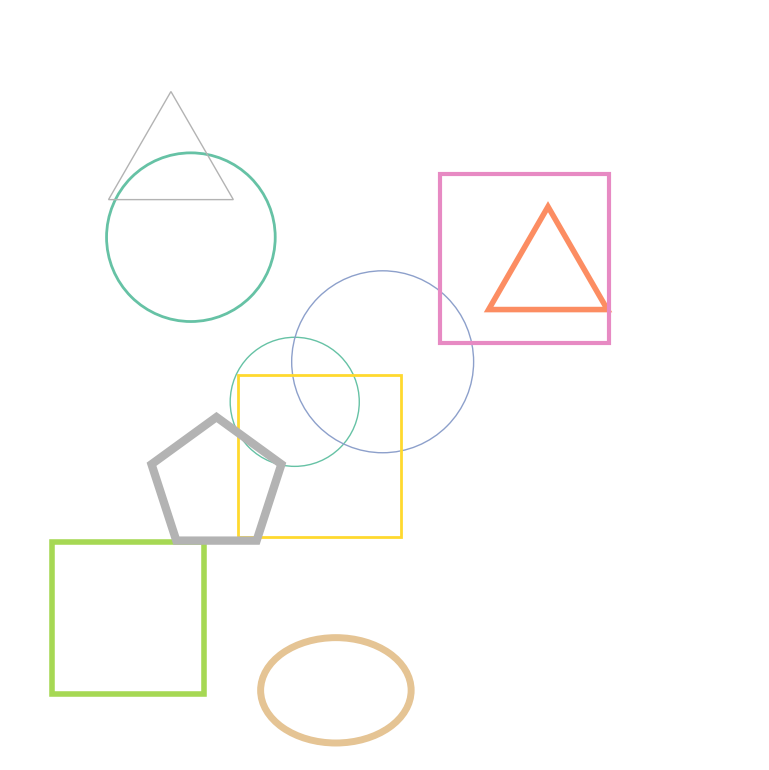[{"shape": "circle", "thickness": 1, "radius": 0.55, "center": [0.248, 0.692]}, {"shape": "circle", "thickness": 0.5, "radius": 0.42, "center": [0.383, 0.478]}, {"shape": "triangle", "thickness": 2, "radius": 0.45, "center": [0.712, 0.643]}, {"shape": "circle", "thickness": 0.5, "radius": 0.59, "center": [0.497, 0.53]}, {"shape": "square", "thickness": 1.5, "radius": 0.55, "center": [0.681, 0.664]}, {"shape": "square", "thickness": 2, "radius": 0.49, "center": [0.167, 0.198]}, {"shape": "square", "thickness": 1, "radius": 0.53, "center": [0.415, 0.408]}, {"shape": "oval", "thickness": 2.5, "radius": 0.49, "center": [0.436, 0.103]}, {"shape": "triangle", "thickness": 0.5, "radius": 0.47, "center": [0.222, 0.788]}, {"shape": "pentagon", "thickness": 3, "radius": 0.44, "center": [0.281, 0.37]}]